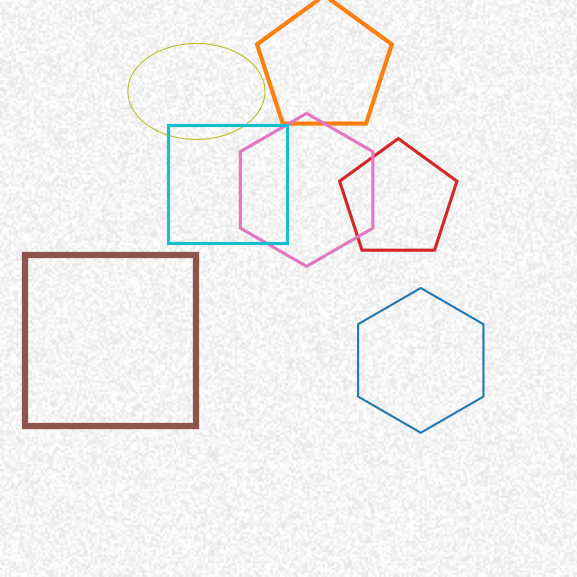[{"shape": "hexagon", "thickness": 1, "radius": 0.63, "center": [0.729, 0.375]}, {"shape": "pentagon", "thickness": 2, "radius": 0.61, "center": [0.562, 0.884]}, {"shape": "pentagon", "thickness": 1.5, "radius": 0.53, "center": [0.69, 0.652]}, {"shape": "square", "thickness": 3, "radius": 0.74, "center": [0.192, 0.409]}, {"shape": "hexagon", "thickness": 1.5, "radius": 0.66, "center": [0.531, 0.67]}, {"shape": "oval", "thickness": 0.5, "radius": 0.59, "center": [0.34, 0.841]}, {"shape": "square", "thickness": 1.5, "radius": 0.51, "center": [0.394, 0.68]}]